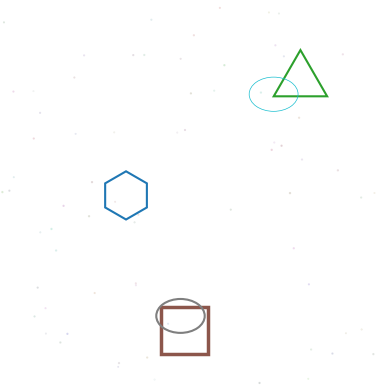[{"shape": "hexagon", "thickness": 1.5, "radius": 0.31, "center": [0.327, 0.492]}, {"shape": "triangle", "thickness": 1.5, "radius": 0.4, "center": [0.78, 0.79]}, {"shape": "square", "thickness": 2.5, "radius": 0.3, "center": [0.479, 0.14]}, {"shape": "oval", "thickness": 1.5, "radius": 0.31, "center": [0.469, 0.179]}, {"shape": "oval", "thickness": 0.5, "radius": 0.32, "center": [0.711, 0.755]}]